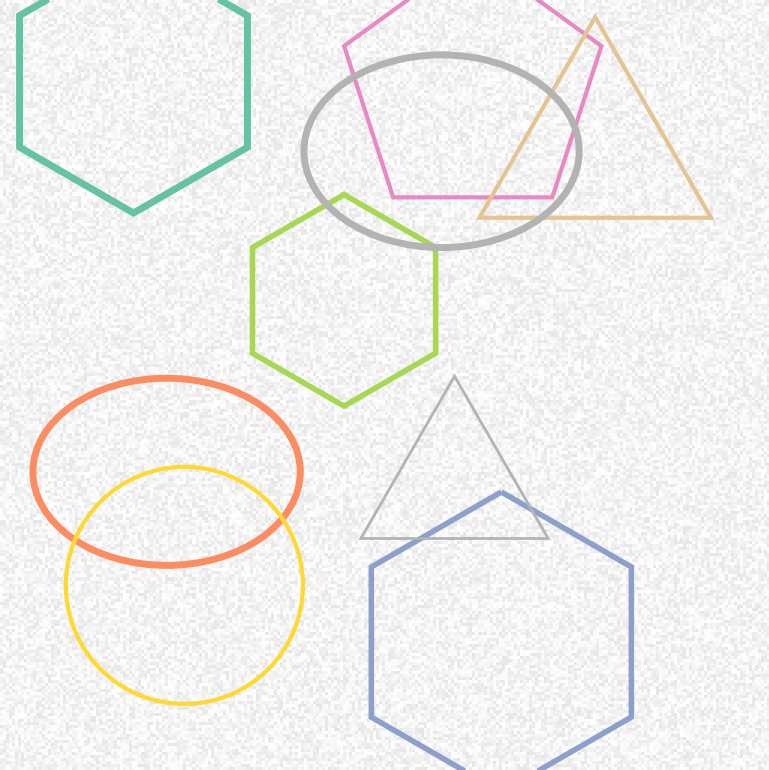[{"shape": "hexagon", "thickness": 2.5, "radius": 0.85, "center": [0.173, 0.894]}, {"shape": "oval", "thickness": 2.5, "radius": 0.87, "center": [0.216, 0.387]}, {"shape": "hexagon", "thickness": 2, "radius": 0.97, "center": [0.651, 0.166]}, {"shape": "pentagon", "thickness": 1.5, "radius": 0.88, "center": [0.614, 0.886]}, {"shape": "hexagon", "thickness": 2, "radius": 0.69, "center": [0.447, 0.61]}, {"shape": "circle", "thickness": 1.5, "radius": 0.77, "center": [0.239, 0.24]}, {"shape": "triangle", "thickness": 1.5, "radius": 0.87, "center": [0.773, 0.804]}, {"shape": "triangle", "thickness": 1, "radius": 0.7, "center": [0.59, 0.371]}, {"shape": "oval", "thickness": 2.5, "radius": 0.89, "center": [0.573, 0.804]}]